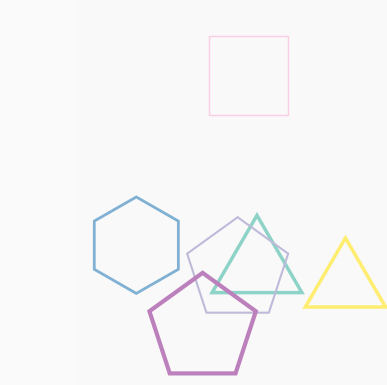[{"shape": "triangle", "thickness": 2.5, "radius": 0.67, "center": [0.663, 0.307]}, {"shape": "pentagon", "thickness": 1.5, "radius": 0.69, "center": [0.613, 0.299]}, {"shape": "hexagon", "thickness": 2, "radius": 0.63, "center": [0.352, 0.363]}, {"shape": "square", "thickness": 1, "radius": 0.51, "center": [0.642, 0.804]}, {"shape": "pentagon", "thickness": 3, "radius": 0.72, "center": [0.523, 0.147]}, {"shape": "triangle", "thickness": 2.5, "radius": 0.6, "center": [0.891, 0.262]}]